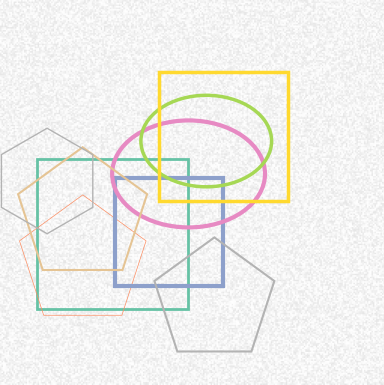[{"shape": "square", "thickness": 2, "radius": 0.98, "center": [0.292, 0.391]}, {"shape": "pentagon", "thickness": 0.5, "radius": 0.86, "center": [0.215, 0.321]}, {"shape": "square", "thickness": 3, "radius": 0.7, "center": [0.439, 0.397]}, {"shape": "oval", "thickness": 3, "radius": 0.99, "center": [0.49, 0.548]}, {"shape": "oval", "thickness": 2.5, "radius": 0.85, "center": [0.536, 0.634]}, {"shape": "square", "thickness": 2.5, "radius": 0.84, "center": [0.58, 0.647]}, {"shape": "pentagon", "thickness": 1.5, "radius": 0.88, "center": [0.215, 0.441]}, {"shape": "pentagon", "thickness": 1.5, "radius": 0.82, "center": [0.557, 0.22]}, {"shape": "hexagon", "thickness": 1, "radius": 0.69, "center": [0.122, 0.53]}]